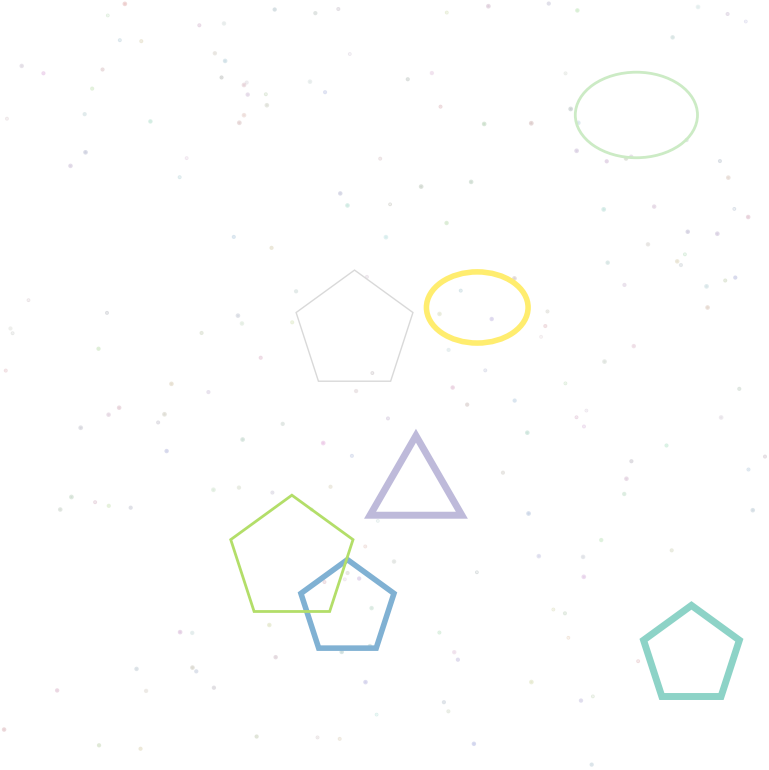[{"shape": "pentagon", "thickness": 2.5, "radius": 0.33, "center": [0.898, 0.148]}, {"shape": "triangle", "thickness": 2.5, "radius": 0.34, "center": [0.54, 0.365]}, {"shape": "pentagon", "thickness": 2, "radius": 0.32, "center": [0.451, 0.21]}, {"shape": "pentagon", "thickness": 1, "radius": 0.42, "center": [0.379, 0.273]}, {"shape": "pentagon", "thickness": 0.5, "radius": 0.4, "center": [0.46, 0.569]}, {"shape": "oval", "thickness": 1, "radius": 0.4, "center": [0.826, 0.851]}, {"shape": "oval", "thickness": 2, "radius": 0.33, "center": [0.62, 0.601]}]